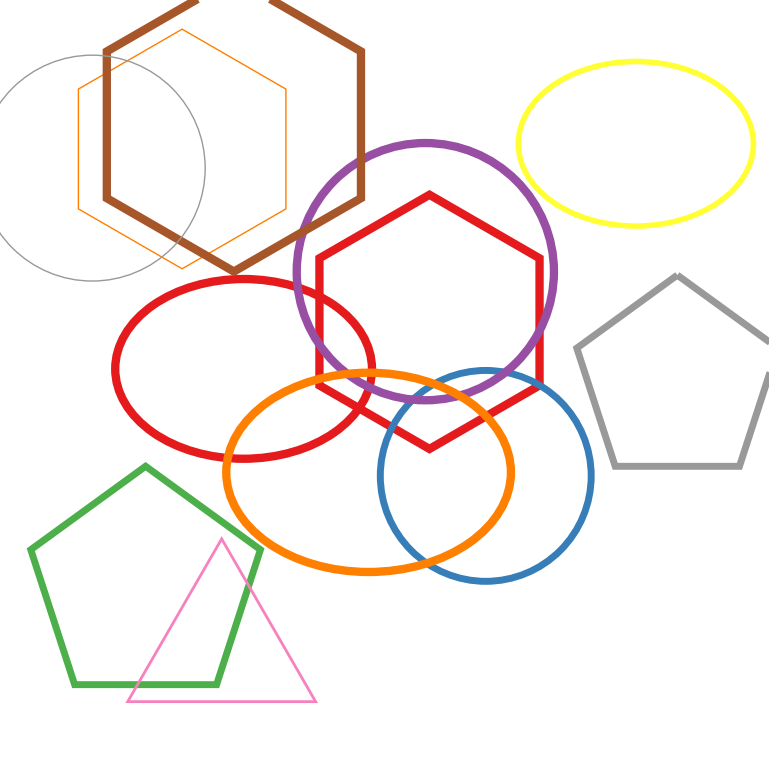[{"shape": "hexagon", "thickness": 3, "radius": 0.83, "center": [0.558, 0.582]}, {"shape": "oval", "thickness": 3, "radius": 0.83, "center": [0.316, 0.521]}, {"shape": "circle", "thickness": 2.5, "radius": 0.68, "center": [0.631, 0.382]}, {"shape": "pentagon", "thickness": 2.5, "radius": 0.78, "center": [0.189, 0.238]}, {"shape": "circle", "thickness": 3, "radius": 0.84, "center": [0.552, 0.647]}, {"shape": "oval", "thickness": 3, "radius": 0.92, "center": [0.479, 0.387]}, {"shape": "hexagon", "thickness": 0.5, "radius": 0.78, "center": [0.237, 0.807]}, {"shape": "oval", "thickness": 2, "radius": 0.76, "center": [0.826, 0.813]}, {"shape": "hexagon", "thickness": 3, "radius": 0.95, "center": [0.304, 0.838]}, {"shape": "triangle", "thickness": 1, "radius": 0.7, "center": [0.288, 0.159]}, {"shape": "pentagon", "thickness": 2.5, "radius": 0.69, "center": [0.88, 0.505]}, {"shape": "circle", "thickness": 0.5, "radius": 0.73, "center": [0.12, 0.782]}]